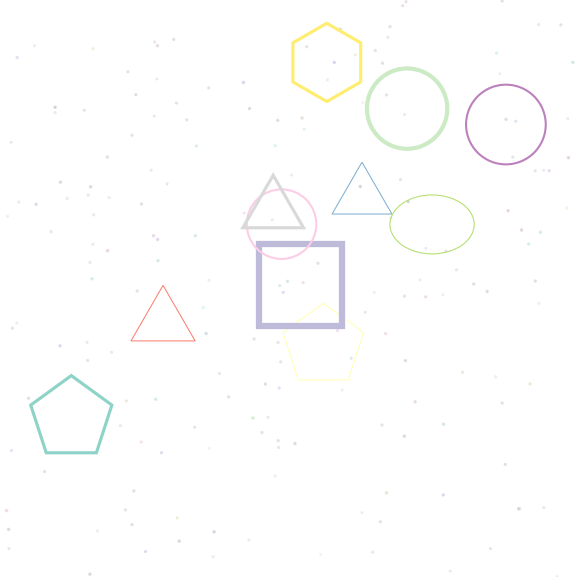[{"shape": "pentagon", "thickness": 1.5, "radius": 0.37, "center": [0.123, 0.275]}, {"shape": "pentagon", "thickness": 0.5, "radius": 0.37, "center": [0.56, 0.401]}, {"shape": "square", "thickness": 3, "radius": 0.36, "center": [0.52, 0.505]}, {"shape": "triangle", "thickness": 0.5, "radius": 0.32, "center": [0.282, 0.441]}, {"shape": "triangle", "thickness": 0.5, "radius": 0.3, "center": [0.627, 0.658]}, {"shape": "oval", "thickness": 0.5, "radius": 0.36, "center": [0.748, 0.611]}, {"shape": "circle", "thickness": 1, "radius": 0.3, "center": [0.487, 0.611]}, {"shape": "triangle", "thickness": 1.5, "radius": 0.3, "center": [0.473, 0.635]}, {"shape": "circle", "thickness": 1, "radius": 0.34, "center": [0.876, 0.784]}, {"shape": "circle", "thickness": 2, "radius": 0.35, "center": [0.705, 0.811]}, {"shape": "hexagon", "thickness": 1.5, "radius": 0.34, "center": [0.566, 0.891]}]